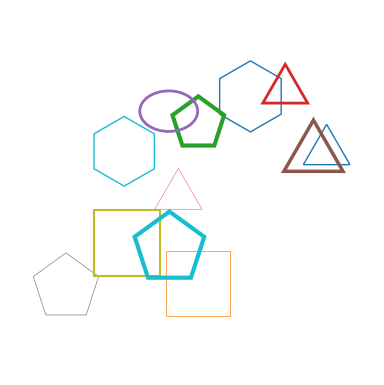[{"shape": "triangle", "thickness": 1, "radius": 0.35, "center": [0.848, 0.607]}, {"shape": "hexagon", "thickness": 1, "radius": 0.46, "center": [0.65, 0.75]}, {"shape": "square", "thickness": 0.5, "radius": 0.42, "center": [0.515, 0.264]}, {"shape": "pentagon", "thickness": 3, "radius": 0.35, "center": [0.515, 0.679]}, {"shape": "triangle", "thickness": 2, "radius": 0.34, "center": [0.741, 0.766]}, {"shape": "oval", "thickness": 2, "radius": 0.38, "center": [0.438, 0.711]}, {"shape": "triangle", "thickness": 2.5, "radius": 0.44, "center": [0.814, 0.599]}, {"shape": "triangle", "thickness": 0.5, "radius": 0.35, "center": [0.463, 0.492]}, {"shape": "pentagon", "thickness": 0.5, "radius": 0.45, "center": [0.171, 0.254]}, {"shape": "square", "thickness": 1.5, "radius": 0.43, "center": [0.33, 0.369]}, {"shape": "pentagon", "thickness": 3, "radius": 0.47, "center": [0.44, 0.356]}, {"shape": "hexagon", "thickness": 1, "radius": 0.45, "center": [0.323, 0.607]}]